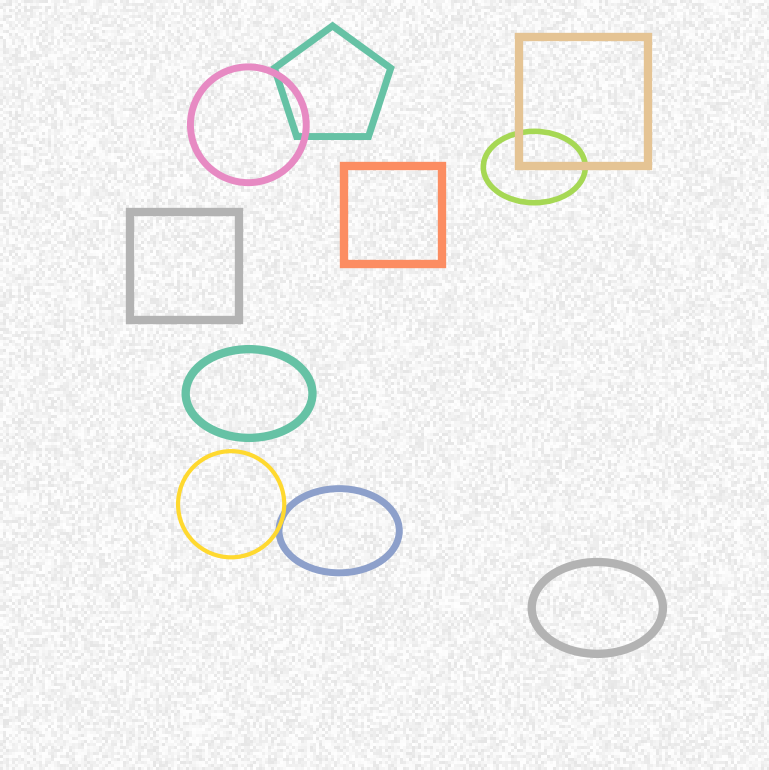[{"shape": "oval", "thickness": 3, "radius": 0.41, "center": [0.323, 0.489]}, {"shape": "pentagon", "thickness": 2.5, "radius": 0.4, "center": [0.432, 0.887]}, {"shape": "square", "thickness": 3, "radius": 0.32, "center": [0.51, 0.721]}, {"shape": "oval", "thickness": 2.5, "radius": 0.39, "center": [0.44, 0.311]}, {"shape": "circle", "thickness": 2.5, "radius": 0.38, "center": [0.323, 0.838]}, {"shape": "oval", "thickness": 2, "radius": 0.33, "center": [0.694, 0.783]}, {"shape": "circle", "thickness": 1.5, "radius": 0.34, "center": [0.3, 0.345]}, {"shape": "square", "thickness": 3, "radius": 0.42, "center": [0.758, 0.868]}, {"shape": "oval", "thickness": 3, "radius": 0.43, "center": [0.776, 0.21]}, {"shape": "square", "thickness": 3, "radius": 0.35, "center": [0.24, 0.655]}]